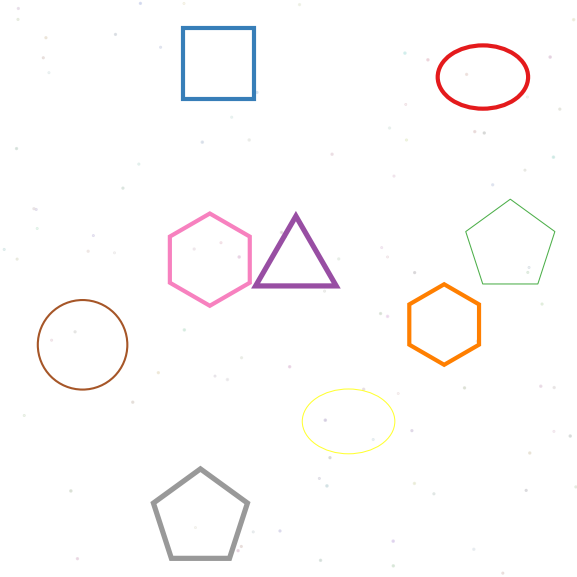[{"shape": "oval", "thickness": 2, "radius": 0.39, "center": [0.836, 0.866]}, {"shape": "square", "thickness": 2, "radius": 0.31, "center": [0.378, 0.89]}, {"shape": "pentagon", "thickness": 0.5, "radius": 0.41, "center": [0.884, 0.573]}, {"shape": "triangle", "thickness": 2.5, "radius": 0.4, "center": [0.512, 0.544]}, {"shape": "hexagon", "thickness": 2, "radius": 0.35, "center": [0.769, 0.437]}, {"shape": "oval", "thickness": 0.5, "radius": 0.4, "center": [0.604, 0.269]}, {"shape": "circle", "thickness": 1, "radius": 0.39, "center": [0.143, 0.402]}, {"shape": "hexagon", "thickness": 2, "radius": 0.4, "center": [0.363, 0.55]}, {"shape": "pentagon", "thickness": 2.5, "radius": 0.43, "center": [0.347, 0.102]}]